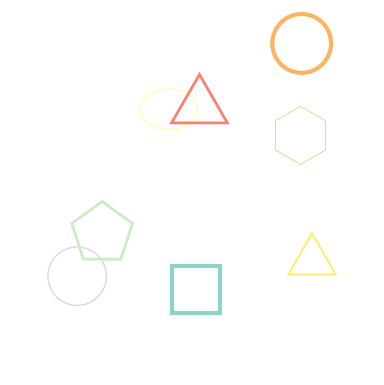[{"shape": "square", "thickness": 3, "radius": 0.31, "center": [0.509, 0.248]}, {"shape": "oval", "thickness": 1, "radius": 0.37, "center": [0.438, 0.716]}, {"shape": "triangle", "thickness": 2, "radius": 0.42, "center": [0.518, 0.723]}, {"shape": "circle", "thickness": 3, "radius": 0.38, "center": [0.784, 0.887]}, {"shape": "hexagon", "thickness": 0.5, "radius": 0.38, "center": [0.781, 0.648]}, {"shape": "circle", "thickness": 1, "radius": 0.38, "center": [0.2, 0.283]}, {"shape": "pentagon", "thickness": 2, "radius": 0.41, "center": [0.265, 0.394]}, {"shape": "triangle", "thickness": 1.5, "radius": 0.36, "center": [0.811, 0.323]}]